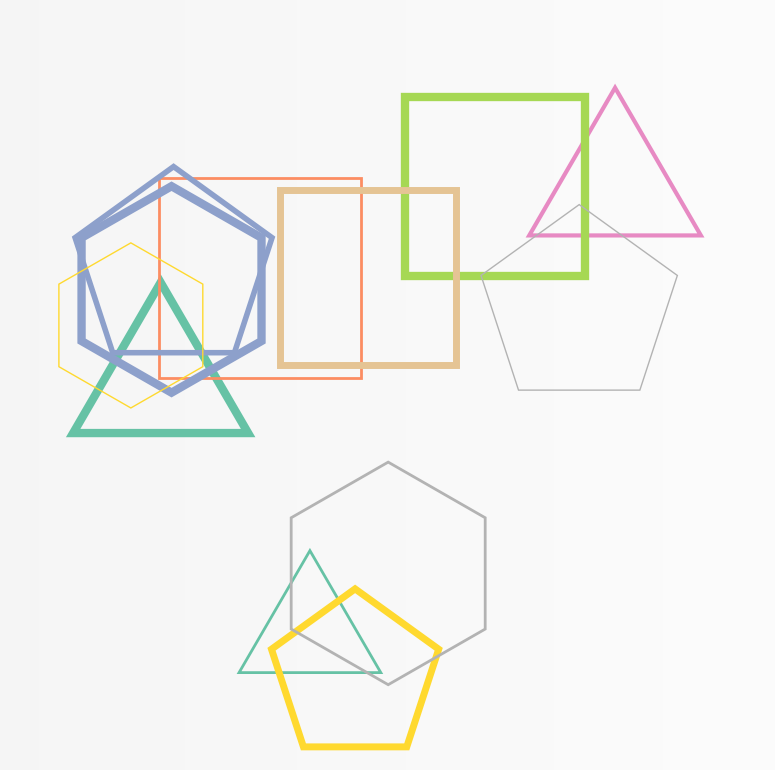[{"shape": "triangle", "thickness": 3, "radius": 0.65, "center": [0.207, 0.503]}, {"shape": "triangle", "thickness": 1, "radius": 0.53, "center": [0.4, 0.179]}, {"shape": "square", "thickness": 1, "radius": 0.65, "center": [0.336, 0.638]}, {"shape": "pentagon", "thickness": 2, "radius": 0.67, "center": [0.224, 0.65]}, {"shape": "hexagon", "thickness": 3, "radius": 0.67, "center": [0.221, 0.624]}, {"shape": "triangle", "thickness": 1.5, "radius": 0.64, "center": [0.794, 0.758]}, {"shape": "square", "thickness": 3, "radius": 0.58, "center": [0.639, 0.758]}, {"shape": "pentagon", "thickness": 2.5, "radius": 0.57, "center": [0.458, 0.122]}, {"shape": "hexagon", "thickness": 0.5, "radius": 0.54, "center": [0.169, 0.577]}, {"shape": "square", "thickness": 2.5, "radius": 0.57, "center": [0.475, 0.64]}, {"shape": "hexagon", "thickness": 1, "radius": 0.72, "center": [0.501, 0.255]}, {"shape": "pentagon", "thickness": 0.5, "radius": 0.67, "center": [0.747, 0.601]}]